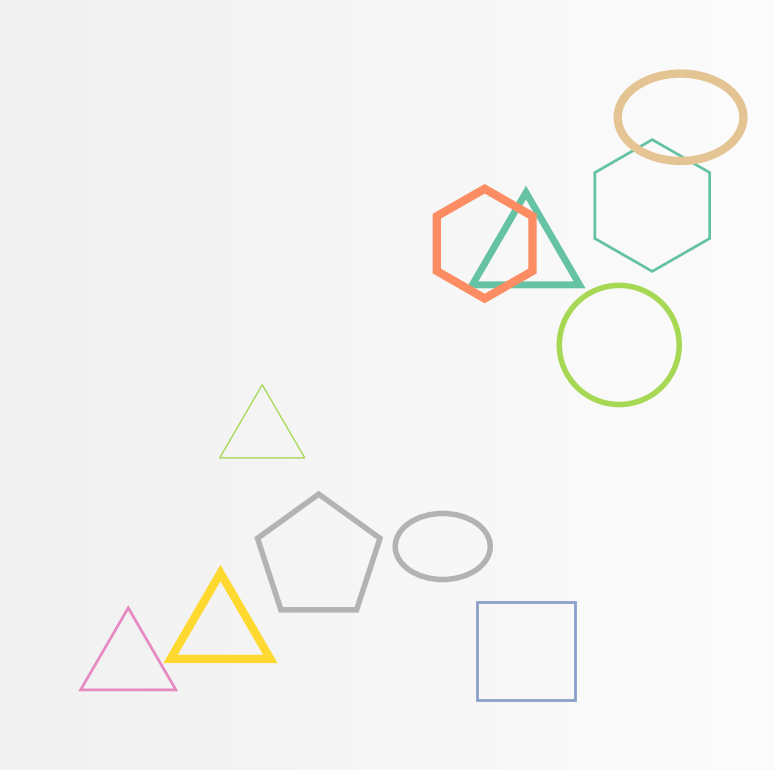[{"shape": "hexagon", "thickness": 1, "radius": 0.43, "center": [0.842, 0.733]}, {"shape": "triangle", "thickness": 2.5, "radius": 0.4, "center": [0.679, 0.67]}, {"shape": "hexagon", "thickness": 3, "radius": 0.36, "center": [0.625, 0.684]}, {"shape": "square", "thickness": 1, "radius": 0.32, "center": [0.679, 0.155]}, {"shape": "triangle", "thickness": 1, "radius": 0.35, "center": [0.165, 0.14]}, {"shape": "circle", "thickness": 2, "radius": 0.39, "center": [0.799, 0.552]}, {"shape": "triangle", "thickness": 0.5, "radius": 0.32, "center": [0.338, 0.437]}, {"shape": "triangle", "thickness": 3, "radius": 0.37, "center": [0.284, 0.181]}, {"shape": "oval", "thickness": 3, "radius": 0.41, "center": [0.878, 0.848]}, {"shape": "oval", "thickness": 2, "radius": 0.31, "center": [0.571, 0.29]}, {"shape": "pentagon", "thickness": 2, "radius": 0.42, "center": [0.411, 0.275]}]